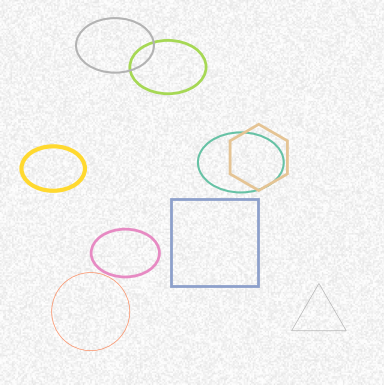[{"shape": "oval", "thickness": 1.5, "radius": 0.56, "center": [0.626, 0.578]}, {"shape": "circle", "thickness": 0.5, "radius": 0.51, "center": [0.236, 0.191]}, {"shape": "square", "thickness": 2, "radius": 0.57, "center": [0.557, 0.37]}, {"shape": "oval", "thickness": 2, "radius": 0.44, "center": [0.325, 0.343]}, {"shape": "oval", "thickness": 2, "radius": 0.49, "center": [0.436, 0.826]}, {"shape": "oval", "thickness": 3, "radius": 0.41, "center": [0.138, 0.562]}, {"shape": "hexagon", "thickness": 2, "radius": 0.43, "center": [0.672, 0.591]}, {"shape": "oval", "thickness": 1.5, "radius": 0.51, "center": [0.299, 0.882]}, {"shape": "triangle", "thickness": 0.5, "radius": 0.41, "center": [0.828, 0.182]}]